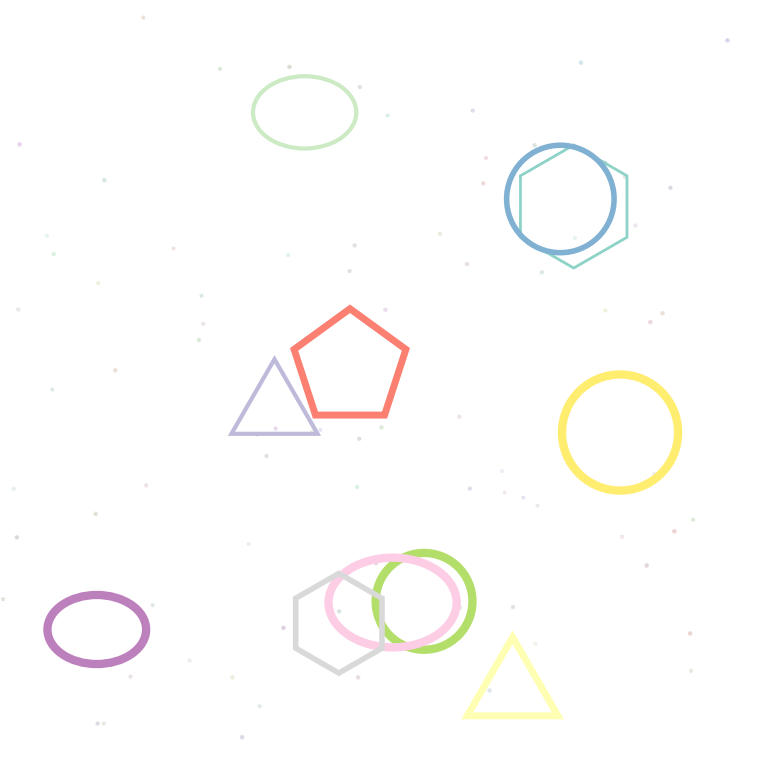[{"shape": "hexagon", "thickness": 1, "radius": 0.4, "center": [0.745, 0.732]}, {"shape": "triangle", "thickness": 2.5, "radius": 0.34, "center": [0.666, 0.104]}, {"shape": "triangle", "thickness": 1.5, "radius": 0.32, "center": [0.356, 0.469]}, {"shape": "pentagon", "thickness": 2.5, "radius": 0.38, "center": [0.455, 0.523]}, {"shape": "circle", "thickness": 2, "radius": 0.35, "center": [0.728, 0.742]}, {"shape": "circle", "thickness": 3, "radius": 0.31, "center": [0.551, 0.219]}, {"shape": "oval", "thickness": 3, "radius": 0.42, "center": [0.51, 0.218]}, {"shape": "hexagon", "thickness": 2, "radius": 0.32, "center": [0.44, 0.191]}, {"shape": "oval", "thickness": 3, "radius": 0.32, "center": [0.126, 0.182]}, {"shape": "oval", "thickness": 1.5, "radius": 0.34, "center": [0.396, 0.854]}, {"shape": "circle", "thickness": 3, "radius": 0.38, "center": [0.805, 0.438]}]